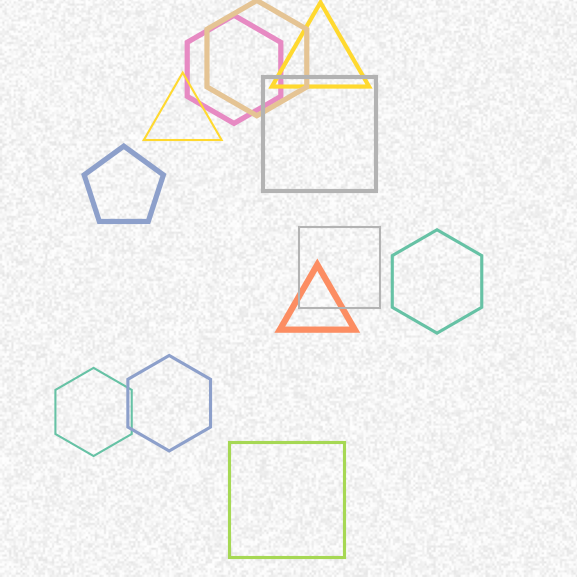[{"shape": "hexagon", "thickness": 1.5, "radius": 0.45, "center": [0.757, 0.512]}, {"shape": "hexagon", "thickness": 1, "radius": 0.38, "center": [0.162, 0.286]}, {"shape": "triangle", "thickness": 3, "radius": 0.37, "center": [0.549, 0.466]}, {"shape": "pentagon", "thickness": 2.5, "radius": 0.36, "center": [0.214, 0.674]}, {"shape": "hexagon", "thickness": 1.5, "radius": 0.41, "center": [0.293, 0.301]}, {"shape": "hexagon", "thickness": 2.5, "radius": 0.47, "center": [0.405, 0.879]}, {"shape": "square", "thickness": 1.5, "radius": 0.5, "center": [0.497, 0.134]}, {"shape": "triangle", "thickness": 2, "radius": 0.49, "center": [0.555, 0.898]}, {"shape": "triangle", "thickness": 1, "radius": 0.39, "center": [0.316, 0.796]}, {"shape": "hexagon", "thickness": 2.5, "radius": 0.5, "center": [0.445, 0.899]}, {"shape": "square", "thickness": 1, "radius": 0.35, "center": [0.588, 0.536]}, {"shape": "square", "thickness": 2, "radius": 0.49, "center": [0.554, 0.767]}]